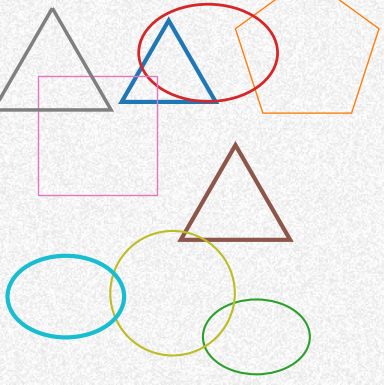[{"shape": "triangle", "thickness": 3, "radius": 0.71, "center": [0.438, 0.806]}, {"shape": "pentagon", "thickness": 1, "radius": 0.98, "center": [0.798, 0.865]}, {"shape": "oval", "thickness": 1.5, "radius": 0.69, "center": [0.666, 0.125]}, {"shape": "oval", "thickness": 2, "radius": 0.9, "center": [0.541, 0.863]}, {"shape": "triangle", "thickness": 3, "radius": 0.82, "center": [0.612, 0.459]}, {"shape": "square", "thickness": 1, "radius": 0.78, "center": [0.254, 0.648]}, {"shape": "triangle", "thickness": 2.5, "radius": 0.88, "center": [0.136, 0.803]}, {"shape": "circle", "thickness": 1.5, "radius": 0.81, "center": [0.448, 0.238]}, {"shape": "oval", "thickness": 3, "radius": 0.76, "center": [0.171, 0.23]}]